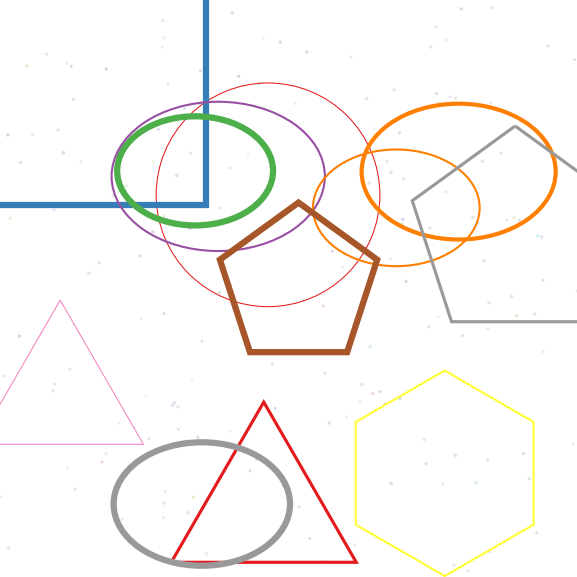[{"shape": "triangle", "thickness": 1.5, "radius": 0.92, "center": [0.457, 0.118]}, {"shape": "circle", "thickness": 0.5, "radius": 0.97, "center": [0.464, 0.662]}, {"shape": "square", "thickness": 3, "radius": 0.94, "center": [0.169, 0.832]}, {"shape": "oval", "thickness": 3, "radius": 0.67, "center": [0.338, 0.703]}, {"shape": "oval", "thickness": 1, "radius": 0.92, "center": [0.378, 0.694]}, {"shape": "oval", "thickness": 2, "radius": 0.84, "center": [0.794, 0.702]}, {"shape": "oval", "thickness": 1, "radius": 0.72, "center": [0.686, 0.639]}, {"shape": "hexagon", "thickness": 1, "radius": 0.89, "center": [0.77, 0.18]}, {"shape": "pentagon", "thickness": 3, "radius": 0.72, "center": [0.517, 0.505]}, {"shape": "triangle", "thickness": 0.5, "radius": 0.83, "center": [0.104, 0.313]}, {"shape": "pentagon", "thickness": 1.5, "radius": 0.94, "center": [0.892, 0.594]}, {"shape": "oval", "thickness": 3, "radius": 0.76, "center": [0.349, 0.126]}]